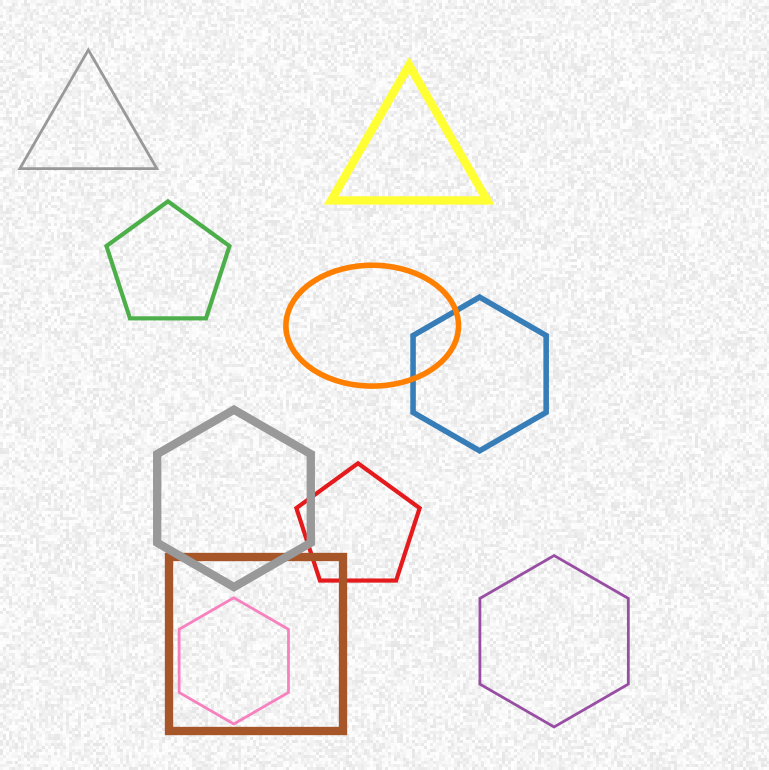[{"shape": "pentagon", "thickness": 1.5, "radius": 0.42, "center": [0.465, 0.314]}, {"shape": "hexagon", "thickness": 2, "radius": 0.5, "center": [0.623, 0.514]}, {"shape": "pentagon", "thickness": 1.5, "radius": 0.42, "center": [0.218, 0.655]}, {"shape": "hexagon", "thickness": 1, "radius": 0.56, "center": [0.72, 0.167]}, {"shape": "oval", "thickness": 2, "radius": 0.56, "center": [0.483, 0.577]}, {"shape": "triangle", "thickness": 3, "radius": 0.59, "center": [0.531, 0.798]}, {"shape": "square", "thickness": 3, "radius": 0.56, "center": [0.332, 0.163]}, {"shape": "hexagon", "thickness": 1, "radius": 0.41, "center": [0.304, 0.142]}, {"shape": "hexagon", "thickness": 3, "radius": 0.58, "center": [0.304, 0.353]}, {"shape": "triangle", "thickness": 1, "radius": 0.51, "center": [0.115, 0.832]}]